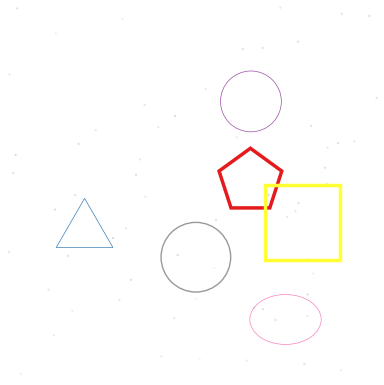[{"shape": "pentagon", "thickness": 2.5, "radius": 0.43, "center": [0.65, 0.529]}, {"shape": "triangle", "thickness": 0.5, "radius": 0.43, "center": [0.22, 0.4]}, {"shape": "circle", "thickness": 0.5, "radius": 0.4, "center": [0.652, 0.737]}, {"shape": "square", "thickness": 2.5, "radius": 0.49, "center": [0.786, 0.423]}, {"shape": "oval", "thickness": 0.5, "radius": 0.46, "center": [0.742, 0.17]}, {"shape": "circle", "thickness": 1, "radius": 0.45, "center": [0.509, 0.332]}]